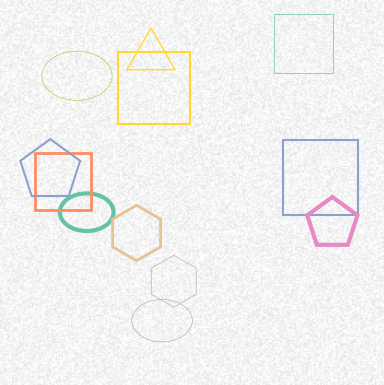[{"shape": "square", "thickness": 0.5, "radius": 0.38, "center": [0.788, 0.887]}, {"shape": "oval", "thickness": 3, "radius": 0.35, "center": [0.225, 0.449]}, {"shape": "square", "thickness": 2, "radius": 0.37, "center": [0.164, 0.528]}, {"shape": "square", "thickness": 1.5, "radius": 0.49, "center": [0.832, 0.54]}, {"shape": "pentagon", "thickness": 1.5, "radius": 0.41, "center": [0.13, 0.557]}, {"shape": "pentagon", "thickness": 3, "radius": 0.34, "center": [0.863, 0.42]}, {"shape": "oval", "thickness": 0.5, "radius": 0.46, "center": [0.2, 0.803]}, {"shape": "triangle", "thickness": 1, "radius": 0.36, "center": [0.392, 0.855]}, {"shape": "square", "thickness": 1.5, "radius": 0.47, "center": [0.4, 0.772]}, {"shape": "hexagon", "thickness": 2, "radius": 0.36, "center": [0.355, 0.395]}, {"shape": "hexagon", "thickness": 0.5, "radius": 0.34, "center": [0.451, 0.27]}, {"shape": "oval", "thickness": 0.5, "radius": 0.39, "center": [0.421, 0.167]}]